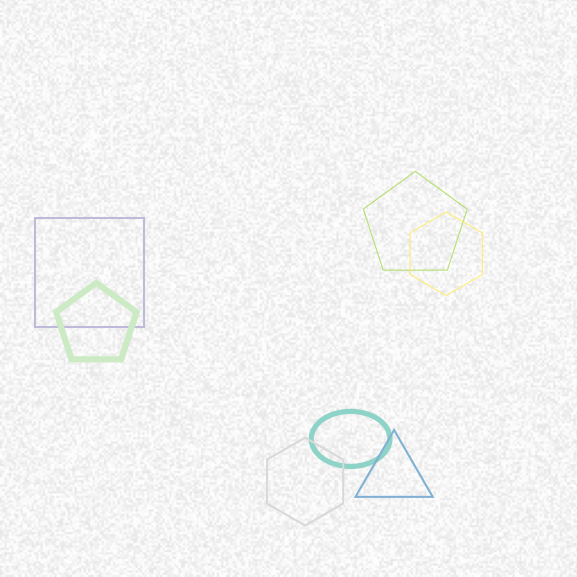[{"shape": "oval", "thickness": 2.5, "radius": 0.34, "center": [0.607, 0.239]}, {"shape": "square", "thickness": 1, "radius": 0.47, "center": [0.155, 0.527]}, {"shape": "triangle", "thickness": 1, "radius": 0.39, "center": [0.682, 0.177]}, {"shape": "pentagon", "thickness": 0.5, "radius": 0.47, "center": [0.719, 0.608]}, {"shape": "hexagon", "thickness": 1, "radius": 0.38, "center": [0.528, 0.165]}, {"shape": "pentagon", "thickness": 3, "radius": 0.37, "center": [0.167, 0.436]}, {"shape": "hexagon", "thickness": 0.5, "radius": 0.36, "center": [0.773, 0.56]}]